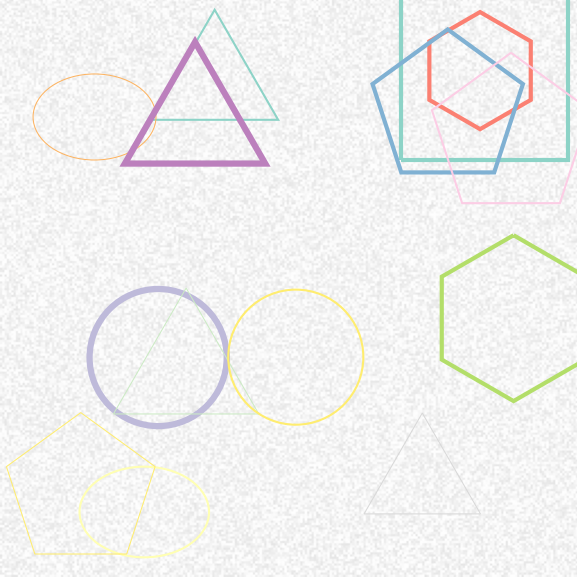[{"shape": "triangle", "thickness": 1, "radius": 0.63, "center": [0.372, 0.855]}, {"shape": "square", "thickness": 2, "radius": 0.72, "center": [0.839, 0.866]}, {"shape": "oval", "thickness": 1, "radius": 0.56, "center": [0.25, 0.113]}, {"shape": "circle", "thickness": 3, "radius": 0.59, "center": [0.274, 0.38]}, {"shape": "hexagon", "thickness": 2, "radius": 0.51, "center": [0.831, 0.877]}, {"shape": "pentagon", "thickness": 2, "radius": 0.68, "center": [0.775, 0.811]}, {"shape": "oval", "thickness": 0.5, "radius": 0.53, "center": [0.164, 0.797]}, {"shape": "hexagon", "thickness": 2, "radius": 0.72, "center": [0.889, 0.448]}, {"shape": "pentagon", "thickness": 1, "radius": 0.72, "center": [0.885, 0.764]}, {"shape": "triangle", "thickness": 0.5, "radius": 0.58, "center": [0.731, 0.167]}, {"shape": "triangle", "thickness": 3, "radius": 0.7, "center": [0.338, 0.786]}, {"shape": "triangle", "thickness": 0.5, "radius": 0.73, "center": [0.322, 0.355]}, {"shape": "pentagon", "thickness": 0.5, "radius": 0.68, "center": [0.14, 0.149]}, {"shape": "circle", "thickness": 1, "radius": 0.58, "center": [0.512, 0.381]}]